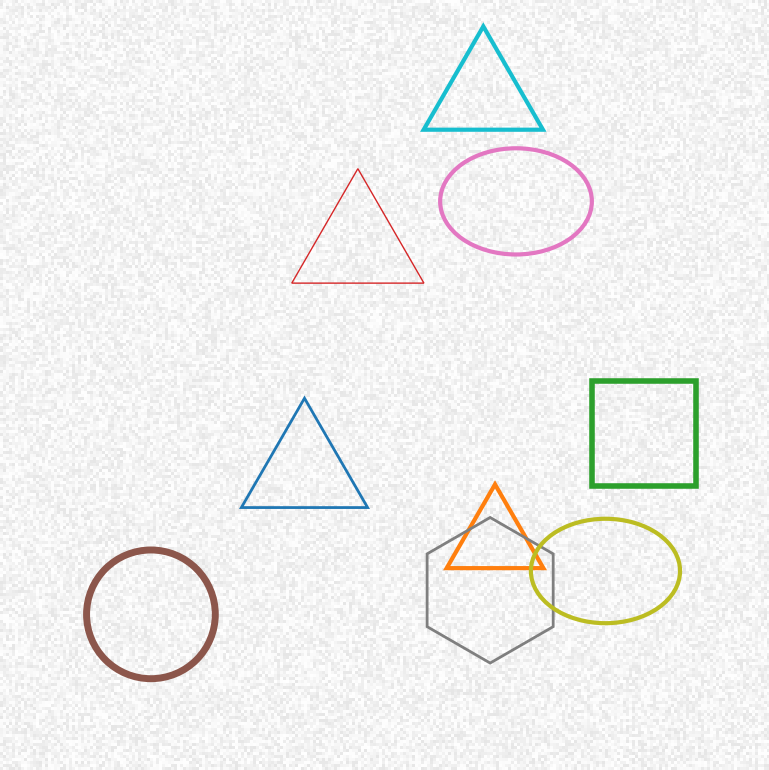[{"shape": "triangle", "thickness": 1, "radius": 0.47, "center": [0.395, 0.388]}, {"shape": "triangle", "thickness": 1.5, "radius": 0.36, "center": [0.643, 0.298]}, {"shape": "square", "thickness": 2, "radius": 0.34, "center": [0.836, 0.437]}, {"shape": "triangle", "thickness": 0.5, "radius": 0.5, "center": [0.465, 0.682]}, {"shape": "circle", "thickness": 2.5, "radius": 0.42, "center": [0.196, 0.202]}, {"shape": "oval", "thickness": 1.5, "radius": 0.49, "center": [0.67, 0.738]}, {"shape": "hexagon", "thickness": 1, "radius": 0.47, "center": [0.637, 0.233]}, {"shape": "oval", "thickness": 1.5, "radius": 0.48, "center": [0.786, 0.258]}, {"shape": "triangle", "thickness": 1.5, "radius": 0.45, "center": [0.628, 0.876]}]